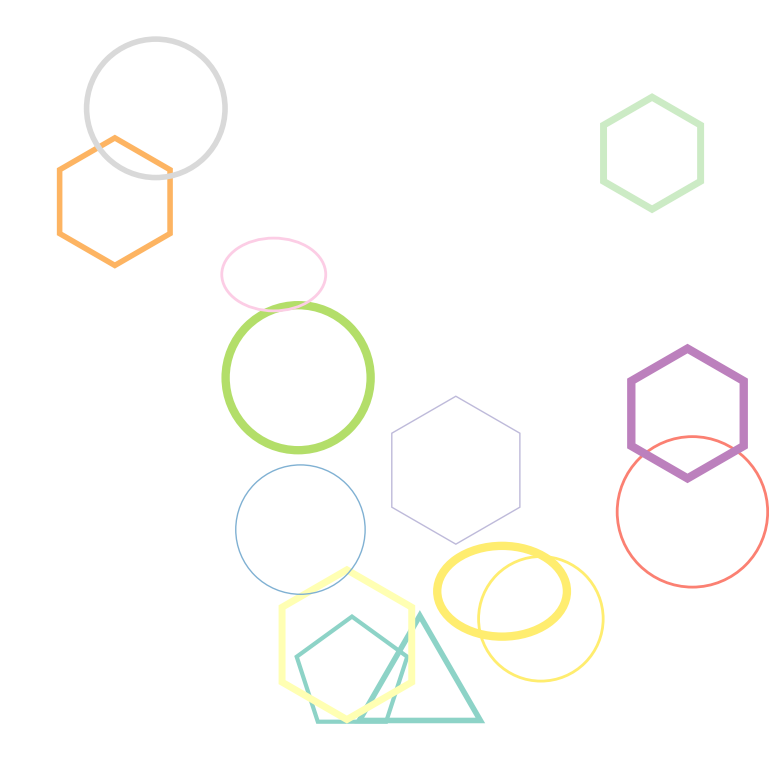[{"shape": "pentagon", "thickness": 1.5, "radius": 0.38, "center": [0.457, 0.124]}, {"shape": "triangle", "thickness": 2, "radius": 0.45, "center": [0.545, 0.11]}, {"shape": "hexagon", "thickness": 2.5, "radius": 0.49, "center": [0.451, 0.163]}, {"shape": "hexagon", "thickness": 0.5, "radius": 0.48, "center": [0.592, 0.389]}, {"shape": "circle", "thickness": 1, "radius": 0.49, "center": [0.899, 0.335]}, {"shape": "circle", "thickness": 0.5, "radius": 0.42, "center": [0.39, 0.312]}, {"shape": "hexagon", "thickness": 2, "radius": 0.41, "center": [0.149, 0.738]}, {"shape": "circle", "thickness": 3, "radius": 0.47, "center": [0.387, 0.509]}, {"shape": "oval", "thickness": 1, "radius": 0.34, "center": [0.356, 0.644]}, {"shape": "circle", "thickness": 2, "radius": 0.45, "center": [0.202, 0.859]}, {"shape": "hexagon", "thickness": 3, "radius": 0.42, "center": [0.893, 0.463]}, {"shape": "hexagon", "thickness": 2.5, "radius": 0.36, "center": [0.847, 0.801]}, {"shape": "oval", "thickness": 3, "radius": 0.42, "center": [0.652, 0.232]}, {"shape": "circle", "thickness": 1, "radius": 0.4, "center": [0.702, 0.196]}]